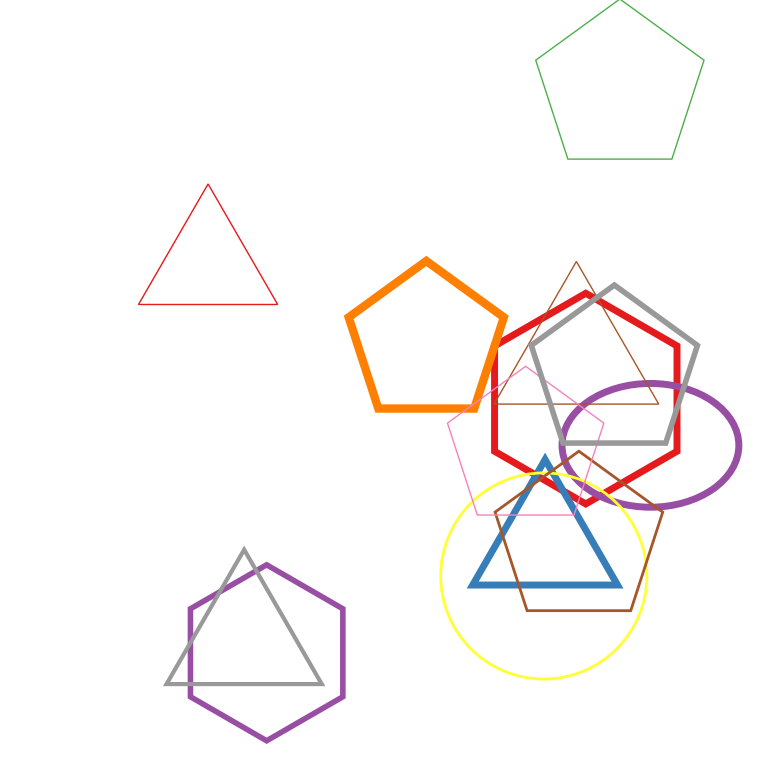[{"shape": "hexagon", "thickness": 2.5, "radius": 0.68, "center": [0.761, 0.482]}, {"shape": "triangle", "thickness": 0.5, "radius": 0.52, "center": [0.27, 0.657]}, {"shape": "triangle", "thickness": 2.5, "radius": 0.54, "center": [0.708, 0.295]}, {"shape": "pentagon", "thickness": 0.5, "radius": 0.57, "center": [0.805, 0.886]}, {"shape": "oval", "thickness": 2.5, "radius": 0.57, "center": [0.845, 0.422]}, {"shape": "hexagon", "thickness": 2, "radius": 0.57, "center": [0.346, 0.152]}, {"shape": "pentagon", "thickness": 3, "radius": 0.53, "center": [0.554, 0.555]}, {"shape": "circle", "thickness": 1, "radius": 0.67, "center": [0.706, 0.252]}, {"shape": "triangle", "thickness": 0.5, "radius": 0.62, "center": [0.749, 0.537]}, {"shape": "pentagon", "thickness": 1, "radius": 0.57, "center": [0.752, 0.3]}, {"shape": "pentagon", "thickness": 0.5, "radius": 0.53, "center": [0.683, 0.418]}, {"shape": "pentagon", "thickness": 2, "radius": 0.57, "center": [0.798, 0.516]}, {"shape": "triangle", "thickness": 1.5, "radius": 0.58, "center": [0.317, 0.17]}]